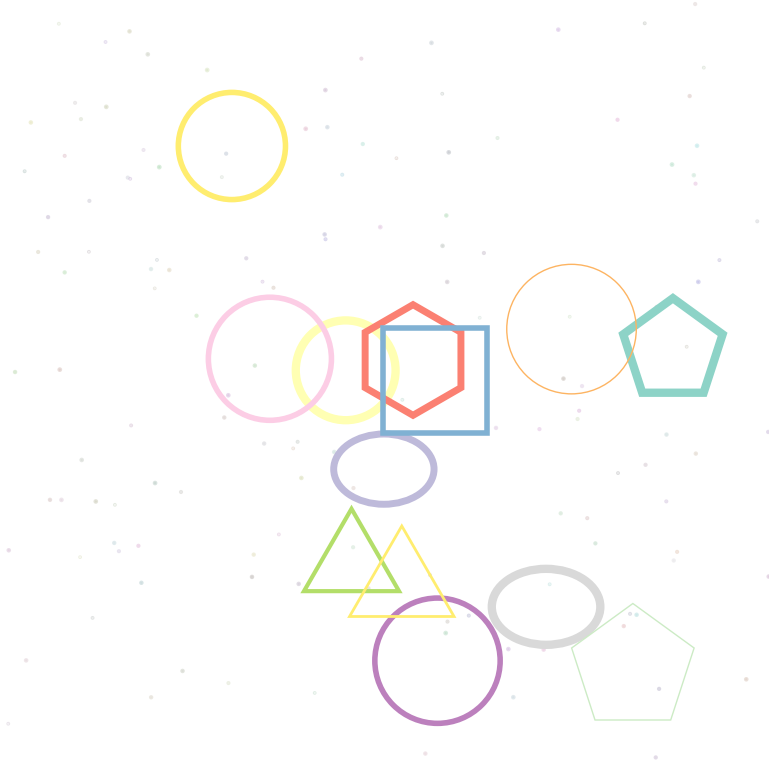[{"shape": "pentagon", "thickness": 3, "radius": 0.34, "center": [0.874, 0.545]}, {"shape": "circle", "thickness": 3, "radius": 0.32, "center": [0.449, 0.519]}, {"shape": "oval", "thickness": 2.5, "radius": 0.33, "center": [0.499, 0.391]}, {"shape": "hexagon", "thickness": 2.5, "radius": 0.36, "center": [0.536, 0.532]}, {"shape": "square", "thickness": 2, "radius": 0.34, "center": [0.565, 0.506]}, {"shape": "circle", "thickness": 0.5, "radius": 0.42, "center": [0.742, 0.573]}, {"shape": "triangle", "thickness": 1.5, "radius": 0.36, "center": [0.456, 0.268]}, {"shape": "circle", "thickness": 2, "radius": 0.4, "center": [0.351, 0.534]}, {"shape": "oval", "thickness": 3, "radius": 0.35, "center": [0.709, 0.212]}, {"shape": "circle", "thickness": 2, "radius": 0.41, "center": [0.568, 0.142]}, {"shape": "pentagon", "thickness": 0.5, "radius": 0.42, "center": [0.822, 0.133]}, {"shape": "circle", "thickness": 2, "radius": 0.35, "center": [0.301, 0.81]}, {"shape": "triangle", "thickness": 1, "radius": 0.39, "center": [0.522, 0.239]}]